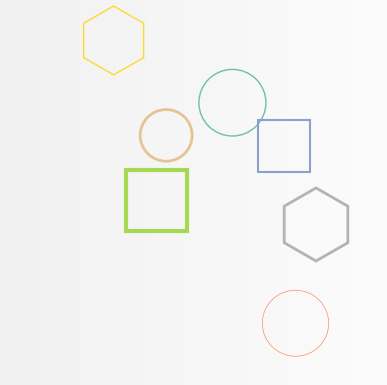[{"shape": "circle", "thickness": 1, "radius": 0.43, "center": [0.6, 0.733]}, {"shape": "circle", "thickness": 0.5, "radius": 0.43, "center": [0.763, 0.16]}, {"shape": "square", "thickness": 1.5, "radius": 0.33, "center": [0.732, 0.62]}, {"shape": "square", "thickness": 3, "radius": 0.4, "center": [0.403, 0.479]}, {"shape": "hexagon", "thickness": 1, "radius": 0.45, "center": [0.293, 0.895]}, {"shape": "circle", "thickness": 2, "radius": 0.34, "center": [0.429, 0.648]}, {"shape": "hexagon", "thickness": 2, "radius": 0.47, "center": [0.816, 0.417]}]